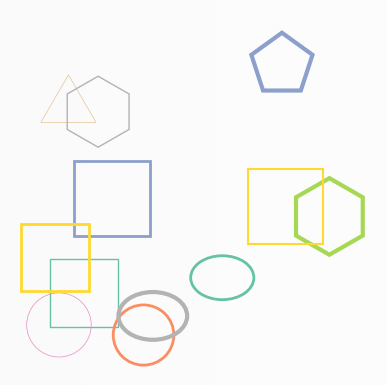[{"shape": "square", "thickness": 1, "radius": 0.44, "center": [0.216, 0.239]}, {"shape": "oval", "thickness": 2, "radius": 0.41, "center": [0.574, 0.279]}, {"shape": "circle", "thickness": 2, "radius": 0.39, "center": [0.37, 0.13]}, {"shape": "pentagon", "thickness": 3, "radius": 0.41, "center": [0.728, 0.832]}, {"shape": "square", "thickness": 2, "radius": 0.49, "center": [0.29, 0.484]}, {"shape": "circle", "thickness": 0.5, "radius": 0.42, "center": [0.152, 0.156]}, {"shape": "hexagon", "thickness": 3, "radius": 0.5, "center": [0.85, 0.438]}, {"shape": "square", "thickness": 2, "radius": 0.44, "center": [0.142, 0.33]}, {"shape": "square", "thickness": 1.5, "radius": 0.49, "center": [0.737, 0.464]}, {"shape": "triangle", "thickness": 0.5, "radius": 0.41, "center": [0.177, 0.723]}, {"shape": "hexagon", "thickness": 1, "radius": 0.46, "center": [0.253, 0.71]}, {"shape": "oval", "thickness": 3, "radius": 0.44, "center": [0.394, 0.179]}]